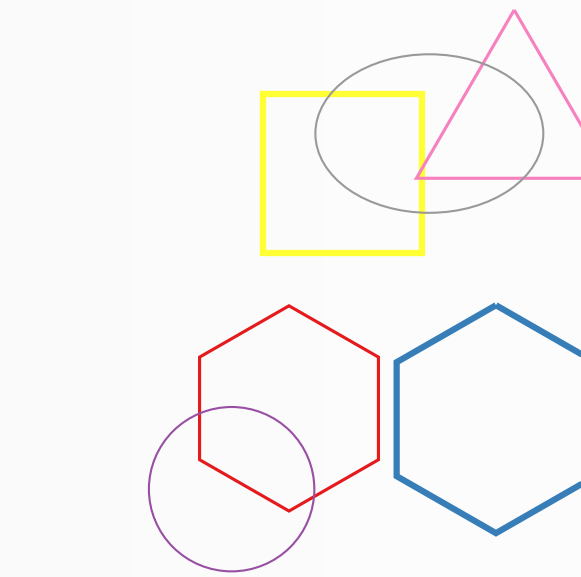[{"shape": "hexagon", "thickness": 1.5, "radius": 0.89, "center": [0.497, 0.292]}, {"shape": "hexagon", "thickness": 3, "radius": 0.99, "center": [0.853, 0.273]}, {"shape": "circle", "thickness": 1, "radius": 0.71, "center": [0.398, 0.152]}, {"shape": "square", "thickness": 3, "radius": 0.69, "center": [0.589, 0.699]}, {"shape": "triangle", "thickness": 1.5, "radius": 0.97, "center": [0.885, 0.788]}, {"shape": "oval", "thickness": 1, "radius": 0.98, "center": [0.739, 0.768]}]